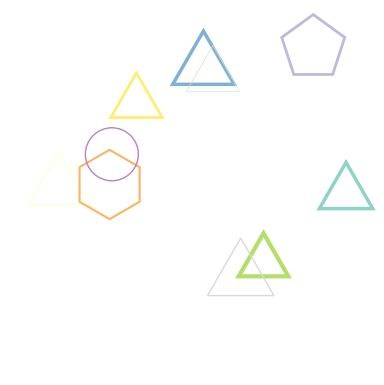[{"shape": "triangle", "thickness": 2.5, "radius": 0.4, "center": [0.899, 0.498]}, {"shape": "triangle", "thickness": 0.5, "radius": 0.45, "center": [0.153, 0.514]}, {"shape": "pentagon", "thickness": 2, "radius": 0.43, "center": [0.814, 0.876]}, {"shape": "triangle", "thickness": 2.5, "radius": 0.46, "center": [0.528, 0.827]}, {"shape": "hexagon", "thickness": 1.5, "radius": 0.45, "center": [0.285, 0.521]}, {"shape": "triangle", "thickness": 3, "radius": 0.37, "center": [0.684, 0.32]}, {"shape": "triangle", "thickness": 1, "radius": 0.5, "center": [0.625, 0.282]}, {"shape": "circle", "thickness": 1, "radius": 0.34, "center": [0.291, 0.599]}, {"shape": "triangle", "thickness": 0.5, "radius": 0.4, "center": [0.553, 0.802]}, {"shape": "triangle", "thickness": 2, "radius": 0.39, "center": [0.355, 0.733]}]